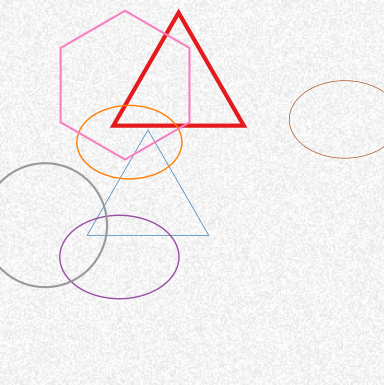[{"shape": "triangle", "thickness": 3, "radius": 0.98, "center": [0.464, 0.771]}, {"shape": "triangle", "thickness": 0.5, "radius": 0.91, "center": [0.384, 0.48]}, {"shape": "oval", "thickness": 1, "radius": 0.77, "center": [0.31, 0.332]}, {"shape": "oval", "thickness": 1, "radius": 0.68, "center": [0.336, 0.631]}, {"shape": "oval", "thickness": 0.5, "radius": 0.72, "center": [0.895, 0.69]}, {"shape": "hexagon", "thickness": 1.5, "radius": 0.97, "center": [0.325, 0.779]}, {"shape": "circle", "thickness": 1.5, "radius": 0.8, "center": [0.117, 0.415]}]